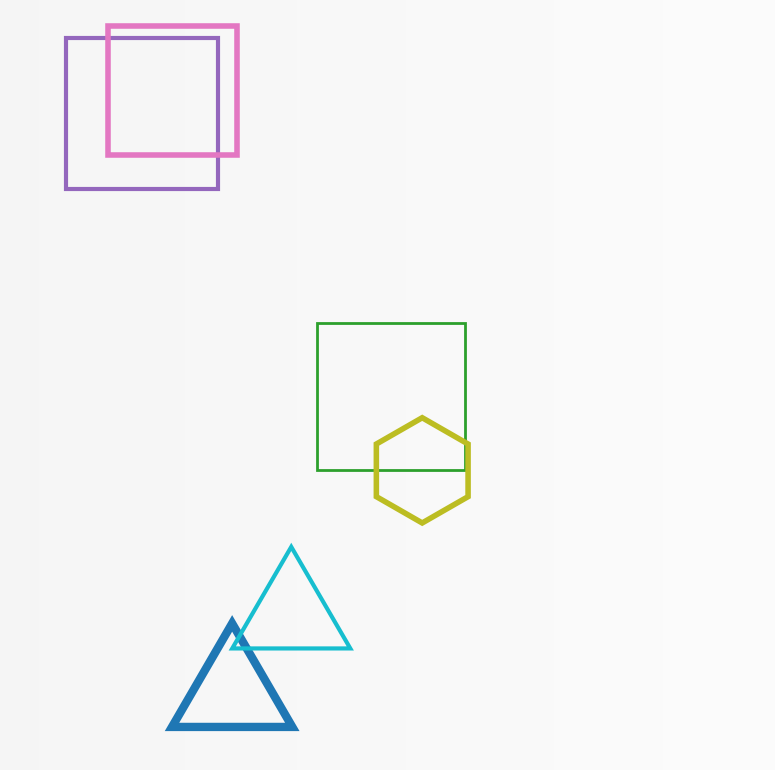[{"shape": "triangle", "thickness": 3, "radius": 0.45, "center": [0.3, 0.101]}, {"shape": "square", "thickness": 1, "radius": 0.48, "center": [0.504, 0.485]}, {"shape": "square", "thickness": 1.5, "radius": 0.49, "center": [0.184, 0.853]}, {"shape": "square", "thickness": 2, "radius": 0.42, "center": [0.223, 0.883]}, {"shape": "hexagon", "thickness": 2, "radius": 0.34, "center": [0.545, 0.389]}, {"shape": "triangle", "thickness": 1.5, "radius": 0.44, "center": [0.376, 0.202]}]